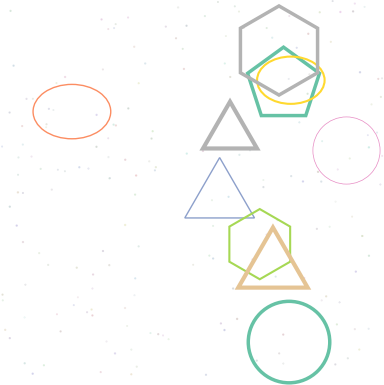[{"shape": "pentagon", "thickness": 2.5, "radius": 0.49, "center": [0.736, 0.779]}, {"shape": "circle", "thickness": 2.5, "radius": 0.53, "center": [0.751, 0.111]}, {"shape": "oval", "thickness": 1, "radius": 0.5, "center": [0.187, 0.71]}, {"shape": "triangle", "thickness": 1, "radius": 0.52, "center": [0.57, 0.486]}, {"shape": "circle", "thickness": 0.5, "radius": 0.44, "center": [0.9, 0.609]}, {"shape": "hexagon", "thickness": 1.5, "radius": 0.46, "center": [0.675, 0.366]}, {"shape": "oval", "thickness": 1.5, "radius": 0.44, "center": [0.755, 0.792]}, {"shape": "triangle", "thickness": 3, "radius": 0.52, "center": [0.709, 0.305]}, {"shape": "hexagon", "thickness": 2.5, "radius": 0.58, "center": [0.725, 0.869]}, {"shape": "triangle", "thickness": 3, "radius": 0.4, "center": [0.597, 0.655]}]